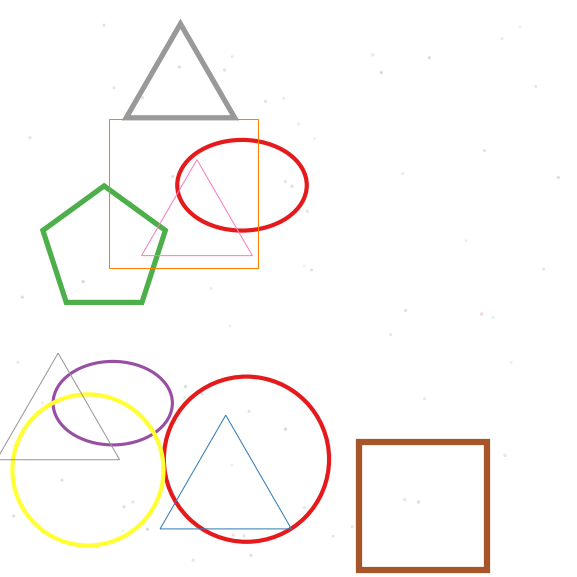[{"shape": "circle", "thickness": 2, "radius": 0.72, "center": [0.427, 0.204]}, {"shape": "oval", "thickness": 2, "radius": 0.56, "center": [0.419, 0.678]}, {"shape": "triangle", "thickness": 0.5, "radius": 0.66, "center": [0.391, 0.149]}, {"shape": "pentagon", "thickness": 2.5, "radius": 0.56, "center": [0.18, 0.566]}, {"shape": "oval", "thickness": 1.5, "radius": 0.52, "center": [0.195, 0.301]}, {"shape": "square", "thickness": 0.5, "radius": 0.64, "center": [0.318, 0.664]}, {"shape": "circle", "thickness": 2, "radius": 0.65, "center": [0.152, 0.185]}, {"shape": "square", "thickness": 3, "radius": 0.55, "center": [0.732, 0.123]}, {"shape": "triangle", "thickness": 0.5, "radius": 0.55, "center": [0.341, 0.612]}, {"shape": "triangle", "thickness": 0.5, "radius": 0.62, "center": [0.101, 0.265]}, {"shape": "triangle", "thickness": 2.5, "radius": 0.54, "center": [0.312, 0.849]}]